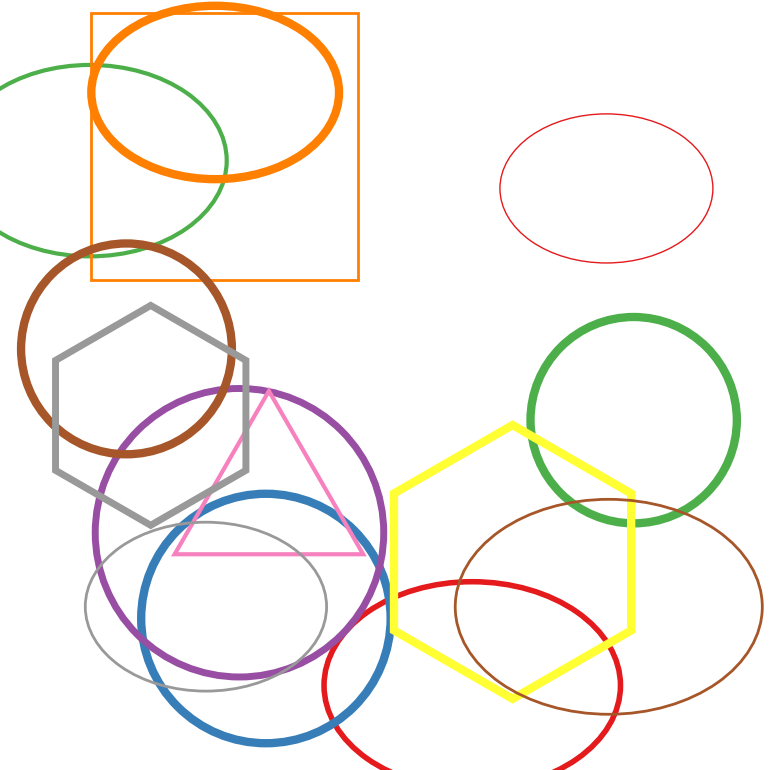[{"shape": "oval", "thickness": 0.5, "radius": 0.69, "center": [0.788, 0.755]}, {"shape": "oval", "thickness": 2, "radius": 0.96, "center": [0.613, 0.11]}, {"shape": "circle", "thickness": 3, "radius": 0.81, "center": [0.345, 0.197]}, {"shape": "oval", "thickness": 1.5, "radius": 0.89, "center": [0.117, 0.791]}, {"shape": "circle", "thickness": 3, "radius": 0.67, "center": [0.823, 0.454]}, {"shape": "circle", "thickness": 2.5, "radius": 0.94, "center": [0.311, 0.308]}, {"shape": "oval", "thickness": 3, "radius": 0.8, "center": [0.279, 0.88]}, {"shape": "square", "thickness": 1, "radius": 0.87, "center": [0.292, 0.81]}, {"shape": "hexagon", "thickness": 3, "radius": 0.89, "center": [0.666, 0.27]}, {"shape": "circle", "thickness": 3, "radius": 0.68, "center": [0.164, 0.547]}, {"shape": "oval", "thickness": 1, "radius": 1.0, "center": [0.791, 0.212]}, {"shape": "triangle", "thickness": 1.5, "radius": 0.71, "center": [0.349, 0.351]}, {"shape": "oval", "thickness": 1, "radius": 0.78, "center": [0.267, 0.212]}, {"shape": "hexagon", "thickness": 2.5, "radius": 0.71, "center": [0.196, 0.461]}]